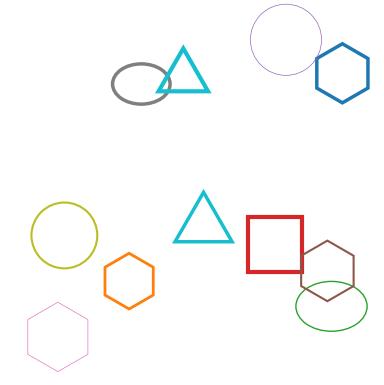[{"shape": "hexagon", "thickness": 2.5, "radius": 0.38, "center": [0.889, 0.81]}, {"shape": "hexagon", "thickness": 2, "radius": 0.36, "center": [0.335, 0.27]}, {"shape": "oval", "thickness": 1, "radius": 0.46, "center": [0.861, 0.204]}, {"shape": "square", "thickness": 3, "radius": 0.36, "center": [0.714, 0.365]}, {"shape": "circle", "thickness": 0.5, "radius": 0.46, "center": [0.743, 0.897]}, {"shape": "hexagon", "thickness": 1.5, "radius": 0.39, "center": [0.85, 0.296]}, {"shape": "hexagon", "thickness": 0.5, "radius": 0.45, "center": [0.15, 0.125]}, {"shape": "oval", "thickness": 2.5, "radius": 0.37, "center": [0.367, 0.782]}, {"shape": "circle", "thickness": 1.5, "radius": 0.43, "center": [0.167, 0.388]}, {"shape": "triangle", "thickness": 3, "radius": 0.37, "center": [0.476, 0.8]}, {"shape": "triangle", "thickness": 2.5, "radius": 0.43, "center": [0.529, 0.415]}]